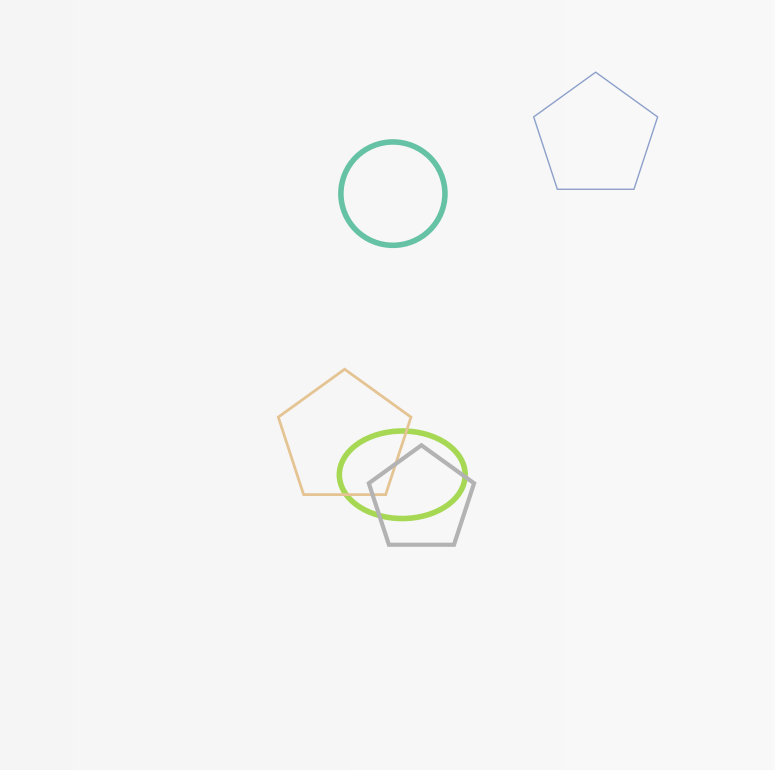[{"shape": "circle", "thickness": 2, "radius": 0.34, "center": [0.507, 0.749]}, {"shape": "pentagon", "thickness": 0.5, "radius": 0.42, "center": [0.769, 0.822]}, {"shape": "oval", "thickness": 2, "radius": 0.41, "center": [0.519, 0.383]}, {"shape": "pentagon", "thickness": 1, "radius": 0.45, "center": [0.445, 0.43]}, {"shape": "pentagon", "thickness": 1.5, "radius": 0.36, "center": [0.544, 0.35]}]